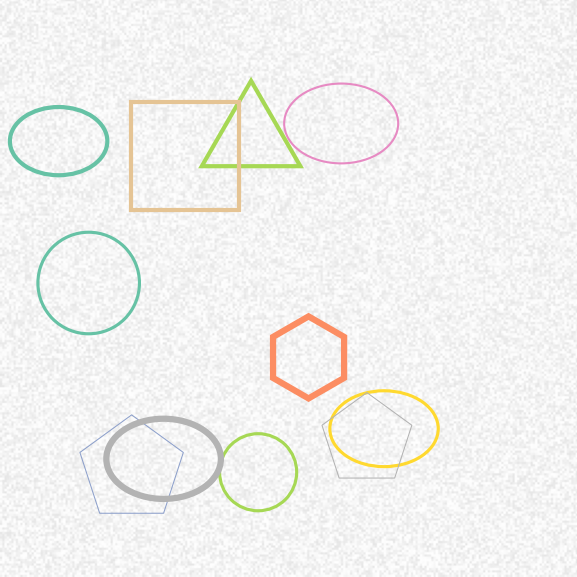[{"shape": "circle", "thickness": 1.5, "radius": 0.44, "center": [0.154, 0.509]}, {"shape": "oval", "thickness": 2, "radius": 0.42, "center": [0.101, 0.755]}, {"shape": "hexagon", "thickness": 3, "radius": 0.36, "center": [0.534, 0.38]}, {"shape": "pentagon", "thickness": 0.5, "radius": 0.47, "center": [0.228, 0.187]}, {"shape": "oval", "thickness": 1, "radius": 0.49, "center": [0.591, 0.785]}, {"shape": "circle", "thickness": 1.5, "radius": 0.33, "center": [0.447, 0.181]}, {"shape": "triangle", "thickness": 2, "radius": 0.49, "center": [0.435, 0.761]}, {"shape": "oval", "thickness": 1.5, "radius": 0.47, "center": [0.665, 0.257]}, {"shape": "square", "thickness": 2, "radius": 0.47, "center": [0.321, 0.729]}, {"shape": "pentagon", "thickness": 0.5, "radius": 0.41, "center": [0.635, 0.238]}, {"shape": "oval", "thickness": 3, "radius": 0.5, "center": [0.283, 0.205]}]